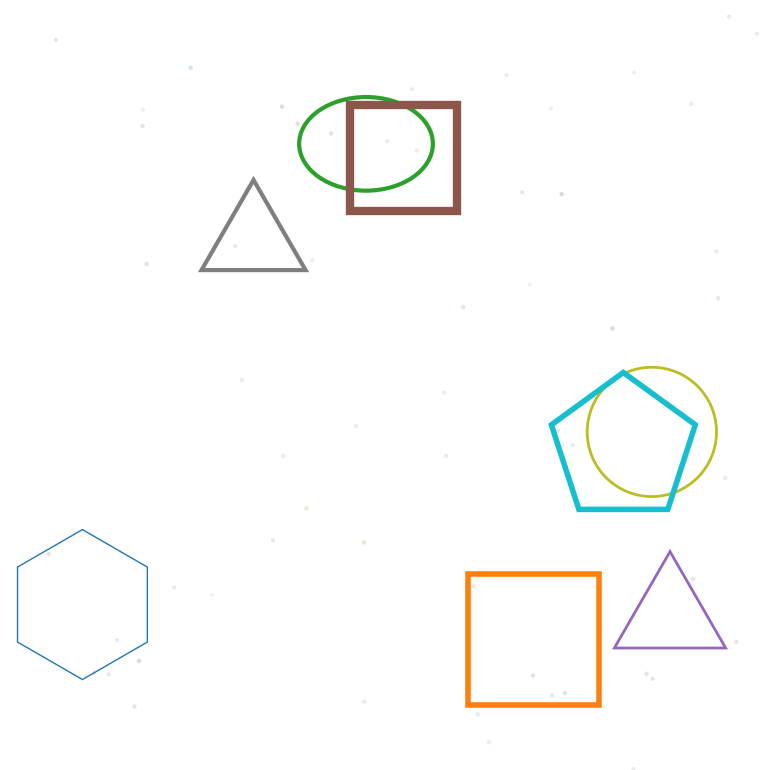[{"shape": "hexagon", "thickness": 0.5, "radius": 0.49, "center": [0.107, 0.215]}, {"shape": "square", "thickness": 2, "radius": 0.43, "center": [0.693, 0.169]}, {"shape": "oval", "thickness": 1.5, "radius": 0.43, "center": [0.475, 0.813]}, {"shape": "triangle", "thickness": 1, "radius": 0.42, "center": [0.87, 0.2]}, {"shape": "square", "thickness": 3, "radius": 0.34, "center": [0.524, 0.795]}, {"shape": "triangle", "thickness": 1.5, "radius": 0.39, "center": [0.329, 0.688]}, {"shape": "circle", "thickness": 1, "radius": 0.42, "center": [0.847, 0.439]}, {"shape": "pentagon", "thickness": 2, "radius": 0.49, "center": [0.81, 0.418]}]